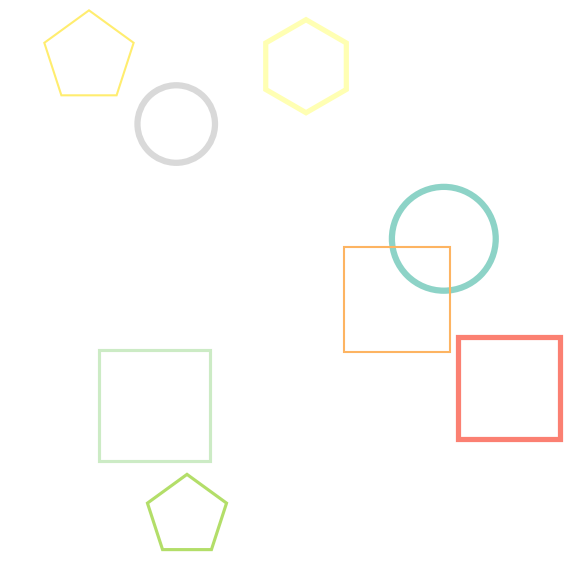[{"shape": "circle", "thickness": 3, "radius": 0.45, "center": [0.769, 0.586]}, {"shape": "hexagon", "thickness": 2.5, "radius": 0.4, "center": [0.53, 0.884]}, {"shape": "square", "thickness": 2.5, "radius": 0.44, "center": [0.881, 0.327]}, {"shape": "square", "thickness": 1, "radius": 0.46, "center": [0.687, 0.48]}, {"shape": "pentagon", "thickness": 1.5, "radius": 0.36, "center": [0.324, 0.106]}, {"shape": "circle", "thickness": 3, "radius": 0.34, "center": [0.305, 0.784]}, {"shape": "square", "thickness": 1.5, "radius": 0.48, "center": [0.267, 0.297]}, {"shape": "pentagon", "thickness": 1, "radius": 0.41, "center": [0.154, 0.9]}]